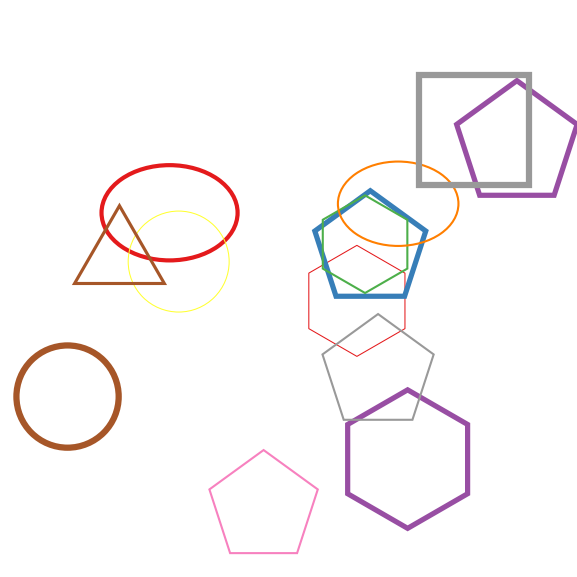[{"shape": "oval", "thickness": 2, "radius": 0.59, "center": [0.294, 0.631]}, {"shape": "hexagon", "thickness": 0.5, "radius": 0.48, "center": [0.618, 0.478]}, {"shape": "pentagon", "thickness": 2.5, "radius": 0.5, "center": [0.641, 0.568]}, {"shape": "hexagon", "thickness": 1, "radius": 0.42, "center": [0.632, 0.576]}, {"shape": "pentagon", "thickness": 2.5, "radius": 0.55, "center": [0.895, 0.75]}, {"shape": "hexagon", "thickness": 2.5, "radius": 0.6, "center": [0.706, 0.204]}, {"shape": "oval", "thickness": 1, "radius": 0.52, "center": [0.689, 0.646]}, {"shape": "circle", "thickness": 0.5, "radius": 0.44, "center": [0.309, 0.546]}, {"shape": "circle", "thickness": 3, "radius": 0.44, "center": [0.117, 0.312]}, {"shape": "triangle", "thickness": 1.5, "radius": 0.45, "center": [0.207, 0.553]}, {"shape": "pentagon", "thickness": 1, "radius": 0.49, "center": [0.456, 0.121]}, {"shape": "square", "thickness": 3, "radius": 0.48, "center": [0.821, 0.774]}, {"shape": "pentagon", "thickness": 1, "radius": 0.51, "center": [0.655, 0.354]}]